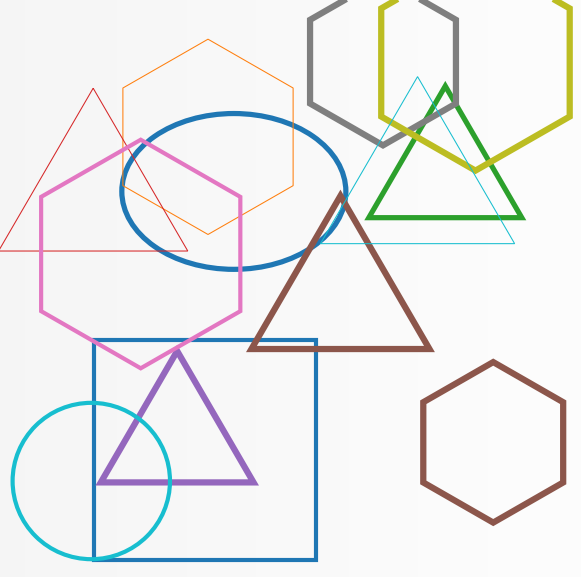[{"shape": "square", "thickness": 2, "radius": 0.95, "center": [0.352, 0.22]}, {"shape": "oval", "thickness": 2.5, "radius": 0.96, "center": [0.402, 0.668]}, {"shape": "hexagon", "thickness": 0.5, "radius": 0.85, "center": [0.358, 0.762]}, {"shape": "triangle", "thickness": 2.5, "radius": 0.76, "center": [0.766, 0.698]}, {"shape": "triangle", "thickness": 0.5, "radius": 0.94, "center": [0.16, 0.658]}, {"shape": "triangle", "thickness": 3, "radius": 0.76, "center": [0.305, 0.24]}, {"shape": "hexagon", "thickness": 3, "radius": 0.69, "center": [0.849, 0.233]}, {"shape": "triangle", "thickness": 3, "radius": 0.88, "center": [0.586, 0.483]}, {"shape": "hexagon", "thickness": 2, "radius": 0.99, "center": [0.242, 0.559]}, {"shape": "hexagon", "thickness": 3, "radius": 0.72, "center": [0.659, 0.892]}, {"shape": "hexagon", "thickness": 3, "radius": 0.94, "center": [0.818, 0.891]}, {"shape": "triangle", "thickness": 0.5, "radius": 0.96, "center": [0.718, 0.674]}, {"shape": "circle", "thickness": 2, "radius": 0.68, "center": [0.157, 0.166]}]